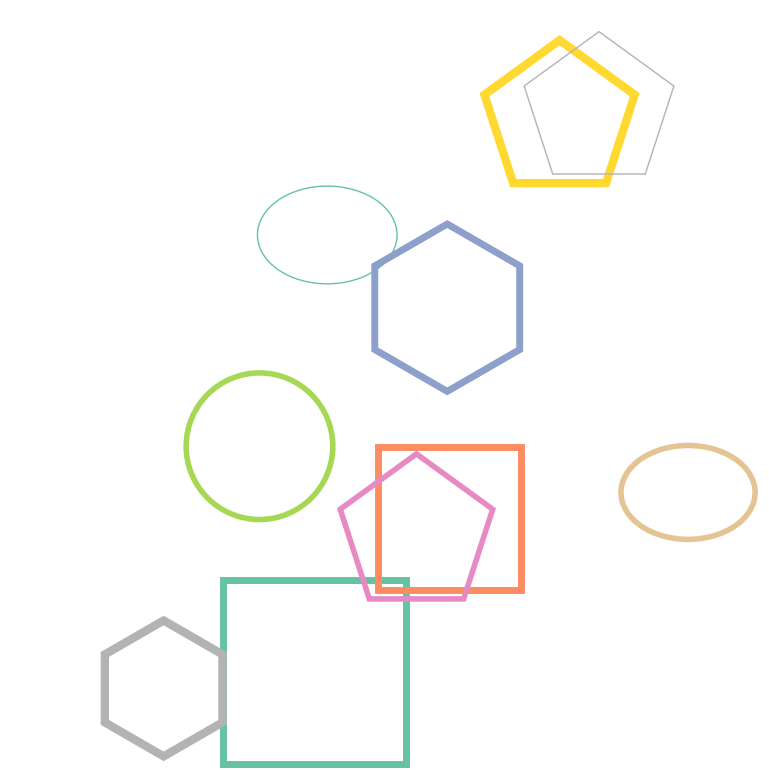[{"shape": "oval", "thickness": 0.5, "radius": 0.45, "center": [0.425, 0.695]}, {"shape": "square", "thickness": 2.5, "radius": 0.6, "center": [0.408, 0.127]}, {"shape": "square", "thickness": 2.5, "radius": 0.46, "center": [0.584, 0.327]}, {"shape": "hexagon", "thickness": 2.5, "radius": 0.54, "center": [0.581, 0.6]}, {"shape": "pentagon", "thickness": 2, "radius": 0.52, "center": [0.541, 0.306]}, {"shape": "circle", "thickness": 2, "radius": 0.48, "center": [0.337, 0.42]}, {"shape": "pentagon", "thickness": 3, "radius": 0.51, "center": [0.727, 0.845]}, {"shape": "oval", "thickness": 2, "radius": 0.44, "center": [0.894, 0.36]}, {"shape": "pentagon", "thickness": 0.5, "radius": 0.51, "center": [0.778, 0.857]}, {"shape": "hexagon", "thickness": 3, "radius": 0.44, "center": [0.213, 0.106]}]